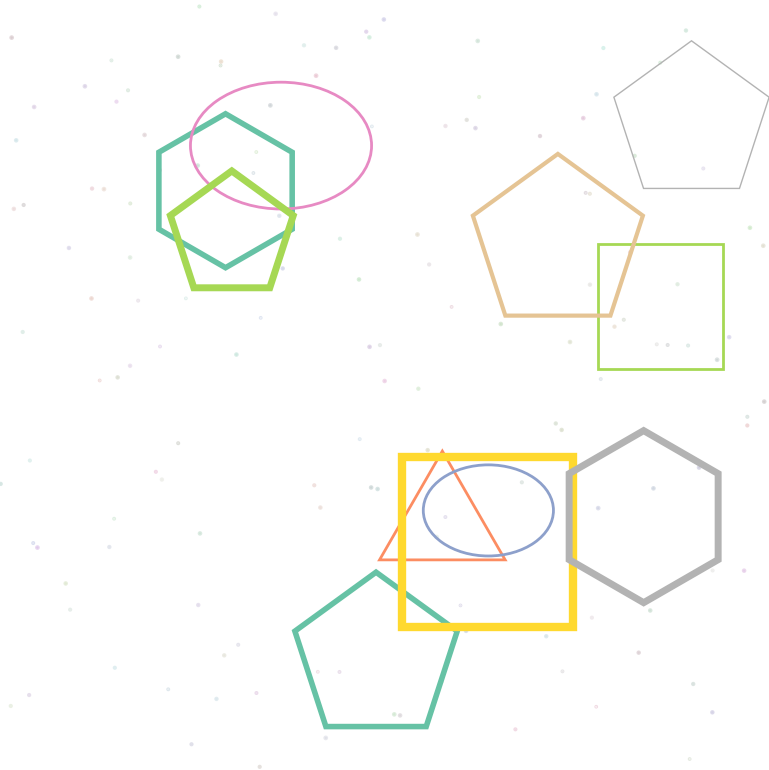[{"shape": "pentagon", "thickness": 2, "radius": 0.55, "center": [0.488, 0.146]}, {"shape": "hexagon", "thickness": 2, "radius": 0.5, "center": [0.293, 0.752]}, {"shape": "triangle", "thickness": 1, "radius": 0.47, "center": [0.574, 0.32]}, {"shape": "oval", "thickness": 1, "radius": 0.42, "center": [0.634, 0.337]}, {"shape": "oval", "thickness": 1, "radius": 0.59, "center": [0.365, 0.811]}, {"shape": "square", "thickness": 1, "radius": 0.41, "center": [0.857, 0.602]}, {"shape": "pentagon", "thickness": 2.5, "radius": 0.42, "center": [0.301, 0.694]}, {"shape": "square", "thickness": 3, "radius": 0.55, "center": [0.633, 0.296]}, {"shape": "pentagon", "thickness": 1.5, "radius": 0.58, "center": [0.725, 0.684]}, {"shape": "pentagon", "thickness": 0.5, "radius": 0.53, "center": [0.898, 0.841]}, {"shape": "hexagon", "thickness": 2.5, "radius": 0.56, "center": [0.836, 0.329]}]